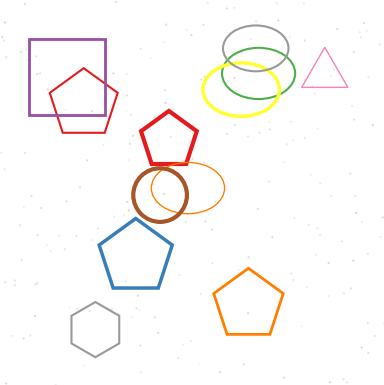[{"shape": "pentagon", "thickness": 3, "radius": 0.38, "center": [0.439, 0.636]}, {"shape": "pentagon", "thickness": 1.5, "radius": 0.46, "center": [0.217, 0.73]}, {"shape": "pentagon", "thickness": 2.5, "radius": 0.5, "center": [0.353, 0.333]}, {"shape": "oval", "thickness": 1.5, "radius": 0.48, "center": [0.672, 0.809]}, {"shape": "square", "thickness": 2, "radius": 0.49, "center": [0.174, 0.799]}, {"shape": "pentagon", "thickness": 2, "radius": 0.47, "center": [0.645, 0.208]}, {"shape": "oval", "thickness": 1, "radius": 0.48, "center": [0.488, 0.511]}, {"shape": "oval", "thickness": 2.5, "radius": 0.5, "center": [0.627, 0.767]}, {"shape": "circle", "thickness": 3, "radius": 0.35, "center": [0.416, 0.493]}, {"shape": "triangle", "thickness": 1, "radius": 0.35, "center": [0.844, 0.808]}, {"shape": "oval", "thickness": 1.5, "radius": 0.43, "center": [0.664, 0.874]}, {"shape": "hexagon", "thickness": 1.5, "radius": 0.36, "center": [0.248, 0.144]}]